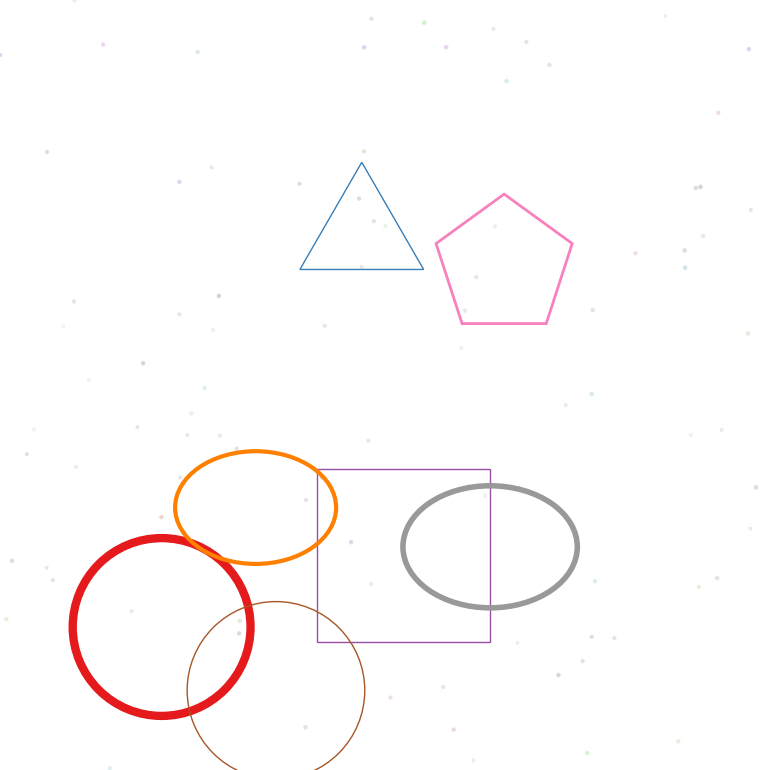[{"shape": "circle", "thickness": 3, "radius": 0.58, "center": [0.21, 0.186]}, {"shape": "triangle", "thickness": 0.5, "radius": 0.46, "center": [0.47, 0.696]}, {"shape": "square", "thickness": 0.5, "radius": 0.56, "center": [0.524, 0.278]}, {"shape": "oval", "thickness": 1.5, "radius": 0.52, "center": [0.332, 0.341]}, {"shape": "circle", "thickness": 0.5, "radius": 0.58, "center": [0.358, 0.103]}, {"shape": "pentagon", "thickness": 1, "radius": 0.46, "center": [0.655, 0.655]}, {"shape": "oval", "thickness": 2, "radius": 0.57, "center": [0.637, 0.29]}]